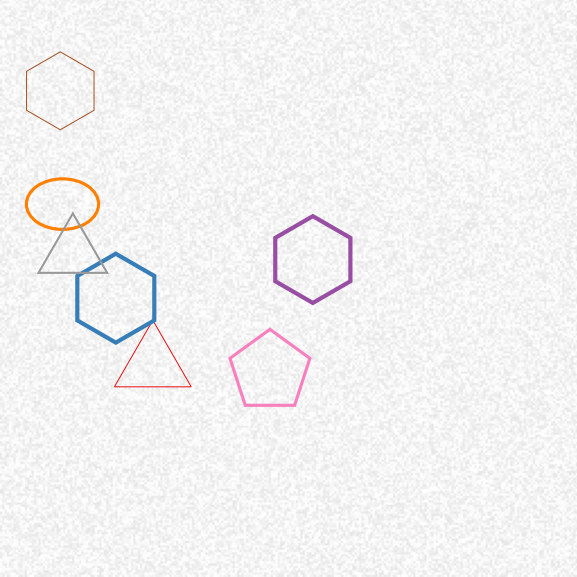[{"shape": "triangle", "thickness": 0.5, "radius": 0.38, "center": [0.265, 0.368]}, {"shape": "hexagon", "thickness": 2, "radius": 0.38, "center": [0.201, 0.483]}, {"shape": "hexagon", "thickness": 2, "radius": 0.38, "center": [0.542, 0.55]}, {"shape": "oval", "thickness": 1.5, "radius": 0.31, "center": [0.108, 0.646]}, {"shape": "hexagon", "thickness": 0.5, "radius": 0.34, "center": [0.104, 0.842]}, {"shape": "pentagon", "thickness": 1.5, "radius": 0.36, "center": [0.467, 0.356]}, {"shape": "triangle", "thickness": 1, "radius": 0.34, "center": [0.126, 0.561]}]